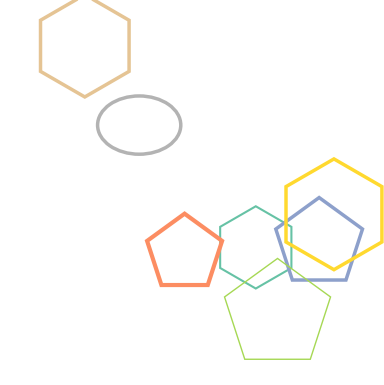[{"shape": "hexagon", "thickness": 1.5, "radius": 0.53, "center": [0.664, 0.357]}, {"shape": "pentagon", "thickness": 3, "radius": 0.51, "center": [0.479, 0.343]}, {"shape": "pentagon", "thickness": 2.5, "radius": 0.59, "center": [0.829, 0.368]}, {"shape": "pentagon", "thickness": 1, "radius": 0.72, "center": [0.721, 0.184]}, {"shape": "hexagon", "thickness": 2.5, "radius": 0.72, "center": [0.867, 0.443]}, {"shape": "hexagon", "thickness": 2.5, "radius": 0.66, "center": [0.22, 0.881]}, {"shape": "oval", "thickness": 2.5, "radius": 0.54, "center": [0.362, 0.675]}]